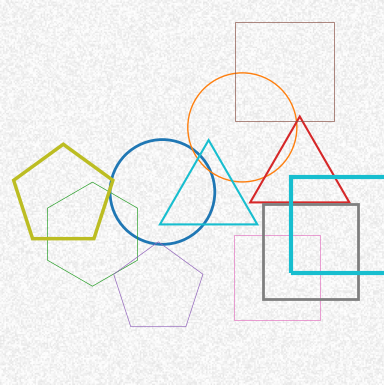[{"shape": "circle", "thickness": 2, "radius": 0.68, "center": [0.422, 0.501]}, {"shape": "circle", "thickness": 1, "radius": 0.71, "center": [0.629, 0.669]}, {"shape": "hexagon", "thickness": 0.5, "radius": 0.68, "center": [0.24, 0.392]}, {"shape": "triangle", "thickness": 1.5, "radius": 0.74, "center": [0.779, 0.549]}, {"shape": "pentagon", "thickness": 0.5, "radius": 0.61, "center": [0.411, 0.25]}, {"shape": "square", "thickness": 0.5, "radius": 0.65, "center": [0.738, 0.815]}, {"shape": "square", "thickness": 0.5, "radius": 0.56, "center": [0.721, 0.279]}, {"shape": "square", "thickness": 2, "radius": 0.62, "center": [0.806, 0.346]}, {"shape": "pentagon", "thickness": 2.5, "radius": 0.68, "center": [0.164, 0.49]}, {"shape": "square", "thickness": 3, "radius": 0.62, "center": [0.879, 0.415]}, {"shape": "triangle", "thickness": 1.5, "radius": 0.73, "center": [0.542, 0.49]}]